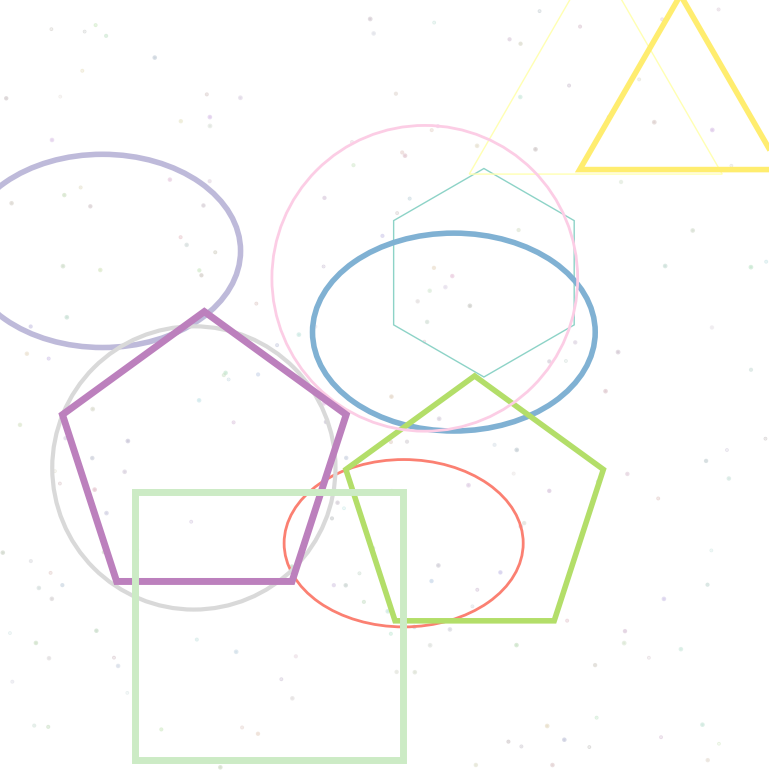[{"shape": "hexagon", "thickness": 0.5, "radius": 0.68, "center": [0.628, 0.646]}, {"shape": "triangle", "thickness": 0.5, "radius": 0.95, "center": [0.774, 0.869]}, {"shape": "oval", "thickness": 2, "radius": 0.9, "center": [0.133, 0.674]}, {"shape": "oval", "thickness": 1, "radius": 0.78, "center": [0.524, 0.295]}, {"shape": "oval", "thickness": 2, "radius": 0.92, "center": [0.589, 0.569]}, {"shape": "pentagon", "thickness": 2, "radius": 0.88, "center": [0.616, 0.336]}, {"shape": "circle", "thickness": 1, "radius": 0.99, "center": [0.552, 0.639]}, {"shape": "circle", "thickness": 1.5, "radius": 0.92, "center": [0.252, 0.392]}, {"shape": "pentagon", "thickness": 2.5, "radius": 0.97, "center": [0.265, 0.402]}, {"shape": "square", "thickness": 2.5, "radius": 0.87, "center": [0.35, 0.187]}, {"shape": "triangle", "thickness": 2, "radius": 0.76, "center": [0.884, 0.855]}]